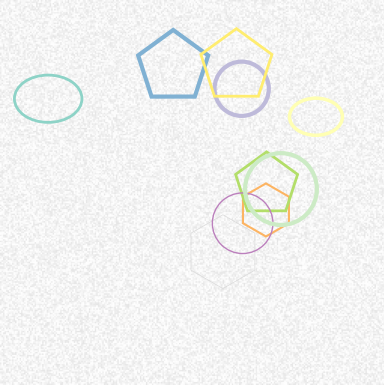[{"shape": "oval", "thickness": 2, "radius": 0.44, "center": [0.125, 0.744]}, {"shape": "oval", "thickness": 2.5, "radius": 0.34, "center": [0.821, 0.697]}, {"shape": "circle", "thickness": 3, "radius": 0.35, "center": [0.628, 0.769]}, {"shape": "pentagon", "thickness": 3, "radius": 0.48, "center": [0.45, 0.827]}, {"shape": "hexagon", "thickness": 1.5, "radius": 0.34, "center": [0.691, 0.455]}, {"shape": "pentagon", "thickness": 2, "radius": 0.42, "center": [0.692, 0.521]}, {"shape": "hexagon", "thickness": 0.5, "radius": 0.48, "center": [0.579, 0.346]}, {"shape": "circle", "thickness": 1, "radius": 0.39, "center": [0.63, 0.42]}, {"shape": "circle", "thickness": 3, "radius": 0.47, "center": [0.73, 0.509]}, {"shape": "pentagon", "thickness": 2, "radius": 0.49, "center": [0.614, 0.829]}]